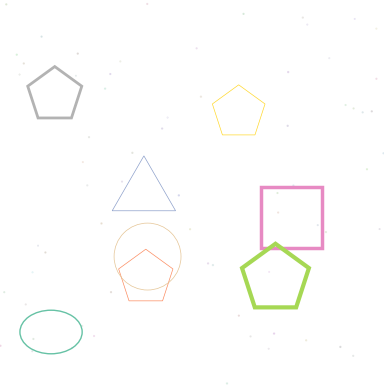[{"shape": "oval", "thickness": 1, "radius": 0.4, "center": [0.133, 0.138]}, {"shape": "pentagon", "thickness": 0.5, "radius": 0.37, "center": [0.379, 0.279]}, {"shape": "triangle", "thickness": 0.5, "radius": 0.48, "center": [0.374, 0.5]}, {"shape": "square", "thickness": 2.5, "radius": 0.4, "center": [0.757, 0.434]}, {"shape": "pentagon", "thickness": 3, "radius": 0.46, "center": [0.716, 0.276]}, {"shape": "pentagon", "thickness": 0.5, "radius": 0.36, "center": [0.62, 0.708]}, {"shape": "circle", "thickness": 0.5, "radius": 0.43, "center": [0.383, 0.334]}, {"shape": "pentagon", "thickness": 2, "radius": 0.37, "center": [0.142, 0.753]}]